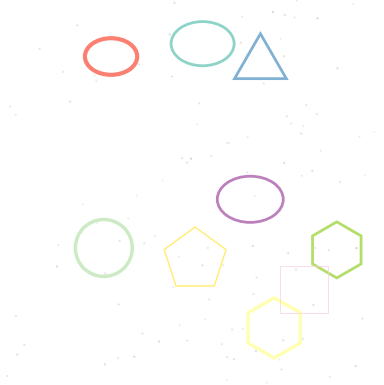[{"shape": "oval", "thickness": 2, "radius": 0.41, "center": [0.526, 0.887]}, {"shape": "hexagon", "thickness": 2.5, "radius": 0.39, "center": [0.712, 0.148]}, {"shape": "oval", "thickness": 3, "radius": 0.34, "center": [0.288, 0.853]}, {"shape": "triangle", "thickness": 2, "radius": 0.39, "center": [0.676, 0.835]}, {"shape": "hexagon", "thickness": 2, "radius": 0.36, "center": [0.875, 0.351]}, {"shape": "square", "thickness": 0.5, "radius": 0.31, "center": [0.789, 0.248]}, {"shape": "oval", "thickness": 2, "radius": 0.43, "center": [0.65, 0.482]}, {"shape": "circle", "thickness": 2.5, "radius": 0.37, "center": [0.27, 0.356]}, {"shape": "pentagon", "thickness": 1, "radius": 0.42, "center": [0.507, 0.326]}]